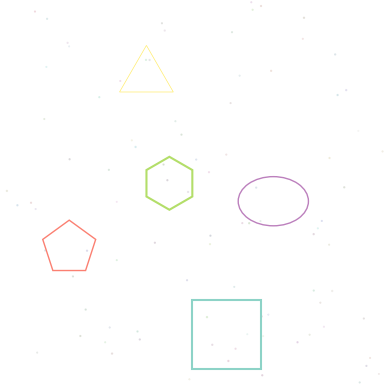[{"shape": "square", "thickness": 1.5, "radius": 0.45, "center": [0.589, 0.131]}, {"shape": "pentagon", "thickness": 1, "radius": 0.36, "center": [0.18, 0.356]}, {"shape": "hexagon", "thickness": 1.5, "radius": 0.34, "center": [0.44, 0.524]}, {"shape": "oval", "thickness": 1, "radius": 0.46, "center": [0.71, 0.477]}, {"shape": "triangle", "thickness": 0.5, "radius": 0.4, "center": [0.38, 0.801]}]